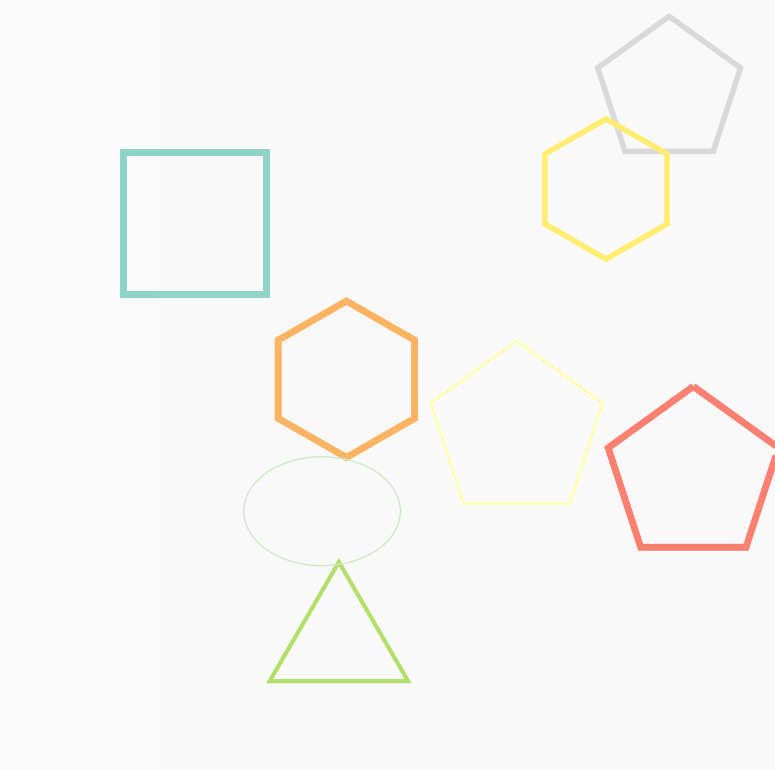[{"shape": "square", "thickness": 2.5, "radius": 0.46, "center": [0.251, 0.711]}, {"shape": "pentagon", "thickness": 1, "radius": 0.58, "center": [0.667, 0.441]}, {"shape": "pentagon", "thickness": 2.5, "radius": 0.58, "center": [0.895, 0.383]}, {"shape": "hexagon", "thickness": 2.5, "radius": 0.51, "center": [0.447, 0.507]}, {"shape": "triangle", "thickness": 1.5, "radius": 0.52, "center": [0.437, 0.167]}, {"shape": "pentagon", "thickness": 2, "radius": 0.48, "center": [0.863, 0.882]}, {"shape": "oval", "thickness": 0.5, "radius": 0.51, "center": [0.416, 0.336]}, {"shape": "hexagon", "thickness": 2, "radius": 0.46, "center": [0.782, 0.755]}]